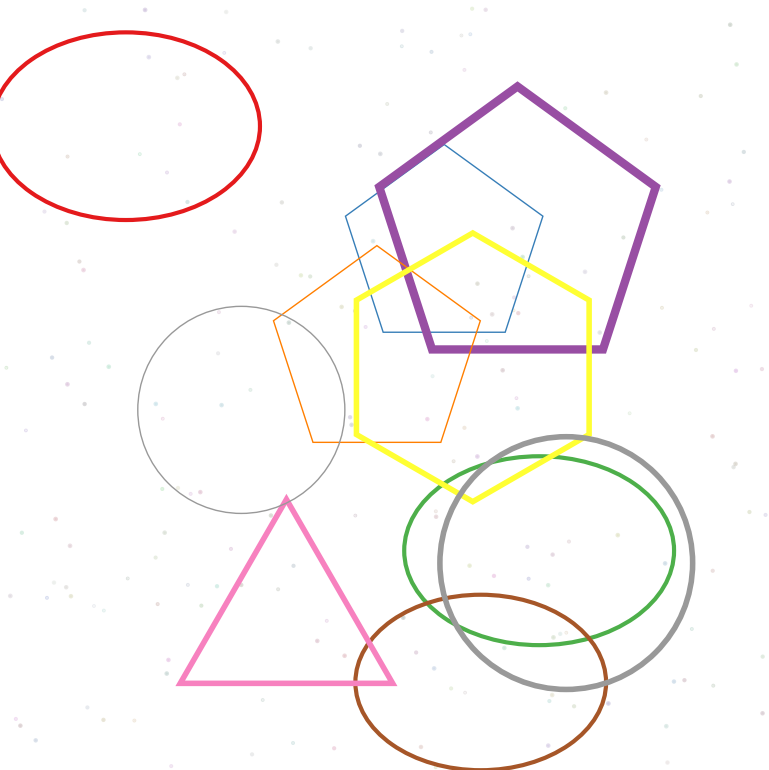[{"shape": "oval", "thickness": 1.5, "radius": 0.87, "center": [0.164, 0.836]}, {"shape": "pentagon", "thickness": 0.5, "radius": 0.67, "center": [0.577, 0.678]}, {"shape": "oval", "thickness": 1.5, "radius": 0.88, "center": [0.7, 0.285]}, {"shape": "pentagon", "thickness": 3, "radius": 0.94, "center": [0.672, 0.699]}, {"shape": "pentagon", "thickness": 0.5, "radius": 0.71, "center": [0.489, 0.54]}, {"shape": "hexagon", "thickness": 2, "radius": 0.87, "center": [0.614, 0.523]}, {"shape": "oval", "thickness": 1.5, "radius": 0.81, "center": [0.624, 0.114]}, {"shape": "triangle", "thickness": 2, "radius": 0.8, "center": [0.372, 0.192]}, {"shape": "circle", "thickness": 0.5, "radius": 0.67, "center": [0.313, 0.468]}, {"shape": "circle", "thickness": 2, "radius": 0.82, "center": [0.735, 0.269]}]